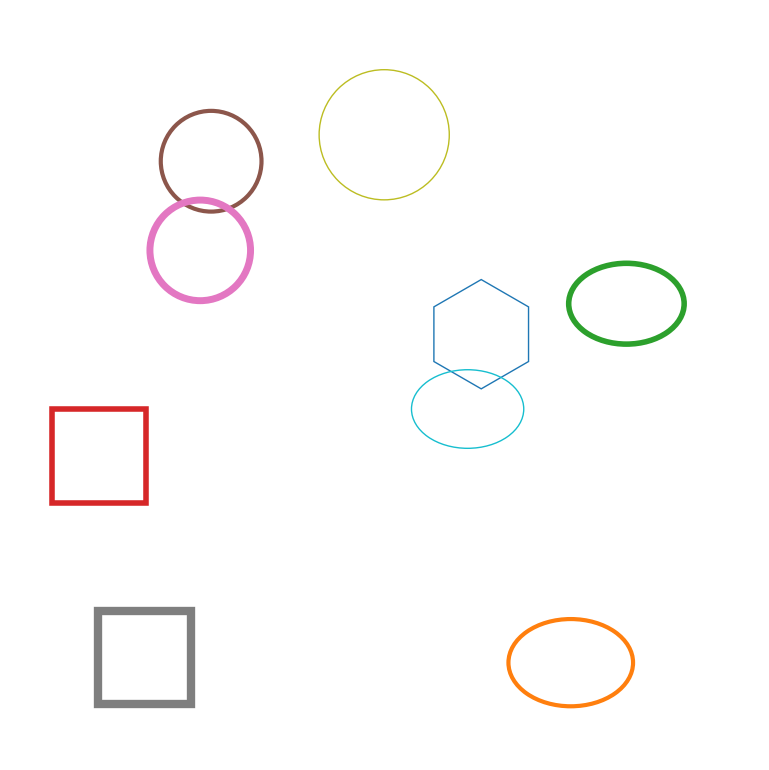[{"shape": "hexagon", "thickness": 0.5, "radius": 0.35, "center": [0.625, 0.566]}, {"shape": "oval", "thickness": 1.5, "radius": 0.4, "center": [0.741, 0.139]}, {"shape": "oval", "thickness": 2, "radius": 0.37, "center": [0.814, 0.606]}, {"shape": "square", "thickness": 2, "radius": 0.31, "center": [0.129, 0.408]}, {"shape": "circle", "thickness": 1.5, "radius": 0.33, "center": [0.274, 0.791]}, {"shape": "circle", "thickness": 2.5, "radius": 0.33, "center": [0.26, 0.675]}, {"shape": "square", "thickness": 3, "radius": 0.3, "center": [0.188, 0.146]}, {"shape": "circle", "thickness": 0.5, "radius": 0.42, "center": [0.499, 0.825]}, {"shape": "oval", "thickness": 0.5, "radius": 0.36, "center": [0.607, 0.469]}]